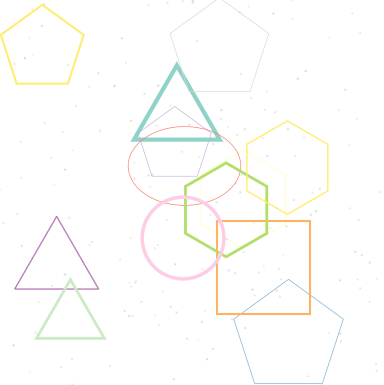[{"shape": "triangle", "thickness": 3, "radius": 0.64, "center": [0.459, 0.702]}, {"shape": "hexagon", "thickness": 0.5, "radius": 0.64, "center": [0.632, 0.482]}, {"shape": "pentagon", "thickness": 0.5, "radius": 0.5, "center": [0.454, 0.623]}, {"shape": "oval", "thickness": 0.5, "radius": 0.73, "center": [0.479, 0.569]}, {"shape": "pentagon", "thickness": 0.5, "radius": 0.75, "center": [0.749, 0.125]}, {"shape": "square", "thickness": 1.5, "radius": 0.61, "center": [0.684, 0.306]}, {"shape": "hexagon", "thickness": 2, "radius": 0.61, "center": [0.587, 0.455]}, {"shape": "circle", "thickness": 2.5, "radius": 0.53, "center": [0.475, 0.382]}, {"shape": "pentagon", "thickness": 0.5, "radius": 0.67, "center": [0.57, 0.871]}, {"shape": "triangle", "thickness": 1, "radius": 0.63, "center": [0.147, 0.312]}, {"shape": "triangle", "thickness": 2, "radius": 0.51, "center": [0.183, 0.172]}, {"shape": "pentagon", "thickness": 1.5, "radius": 0.57, "center": [0.11, 0.874]}, {"shape": "hexagon", "thickness": 1, "radius": 0.61, "center": [0.746, 0.565]}]